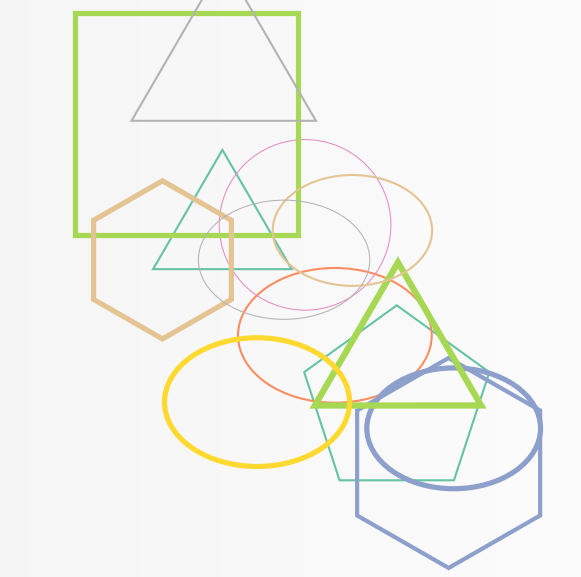[{"shape": "pentagon", "thickness": 1, "radius": 0.84, "center": [0.683, 0.303]}, {"shape": "triangle", "thickness": 1, "radius": 0.69, "center": [0.383, 0.602]}, {"shape": "oval", "thickness": 1, "radius": 0.83, "center": [0.576, 0.418]}, {"shape": "hexagon", "thickness": 2, "radius": 0.91, "center": [0.772, 0.197]}, {"shape": "oval", "thickness": 2.5, "radius": 0.75, "center": [0.781, 0.257]}, {"shape": "circle", "thickness": 0.5, "radius": 0.74, "center": [0.525, 0.61]}, {"shape": "triangle", "thickness": 3, "radius": 0.83, "center": [0.685, 0.38]}, {"shape": "square", "thickness": 2.5, "radius": 0.96, "center": [0.321, 0.784]}, {"shape": "oval", "thickness": 2.5, "radius": 0.8, "center": [0.442, 0.303]}, {"shape": "oval", "thickness": 1, "radius": 0.69, "center": [0.606, 0.6]}, {"shape": "hexagon", "thickness": 2.5, "radius": 0.68, "center": [0.279, 0.549]}, {"shape": "triangle", "thickness": 1, "radius": 0.92, "center": [0.385, 0.882]}, {"shape": "oval", "thickness": 0.5, "radius": 0.74, "center": [0.489, 0.549]}]